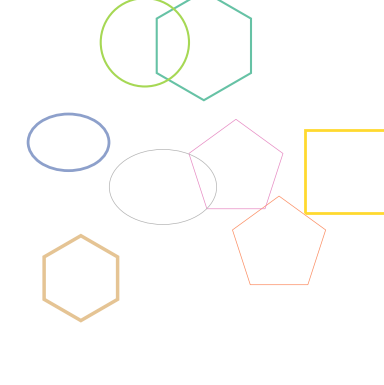[{"shape": "hexagon", "thickness": 1.5, "radius": 0.71, "center": [0.53, 0.881]}, {"shape": "pentagon", "thickness": 0.5, "radius": 0.64, "center": [0.725, 0.363]}, {"shape": "oval", "thickness": 2, "radius": 0.53, "center": [0.178, 0.63]}, {"shape": "pentagon", "thickness": 0.5, "radius": 0.64, "center": [0.613, 0.562]}, {"shape": "circle", "thickness": 1.5, "radius": 0.57, "center": [0.376, 0.89]}, {"shape": "square", "thickness": 2, "radius": 0.54, "center": [0.899, 0.554]}, {"shape": "hexagon", "thickness": 2.5, "radius": 0.55, "center": [0.21, 0.278]}, {"shape": "oval", "thickness": 0.5, "radius": 0.7, "center": [0.423, 0.514]}]